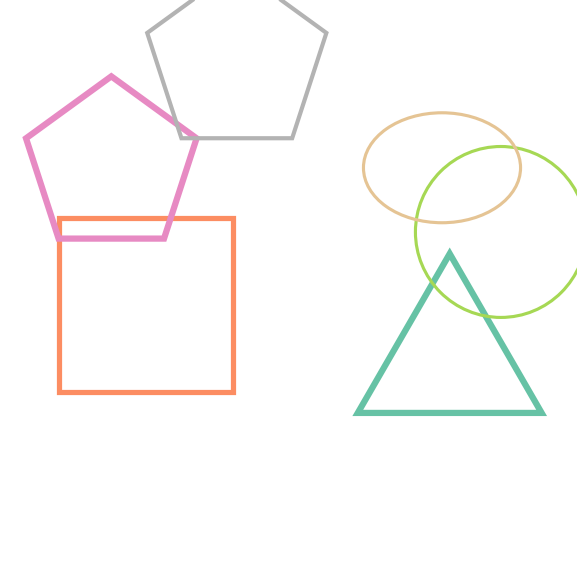[{"shape": "triangle", "thickness": 3, "radius": 0.92, "center": [0.779, 0.376]}, {"shape": "square", "thickness": 2.5, "radius": 0.75, "center": [0.252, 0.471]}, {"shape": "pentagon", "thickness": 3, "radius": 0.78, "center": [0.193, 0.712]}, {"shape": "circle", "thickness": 1.5, "radius": 0.74, "center": [0.867, 0.597]}, {"shape": "oval", "thickness": 1.5, "radius": 0.68, "center": [0.765, 0.709]}, {"shape": "pentagon", "thickness": 2, "radius": 0.82, "center": [0.41, 0.892]}]